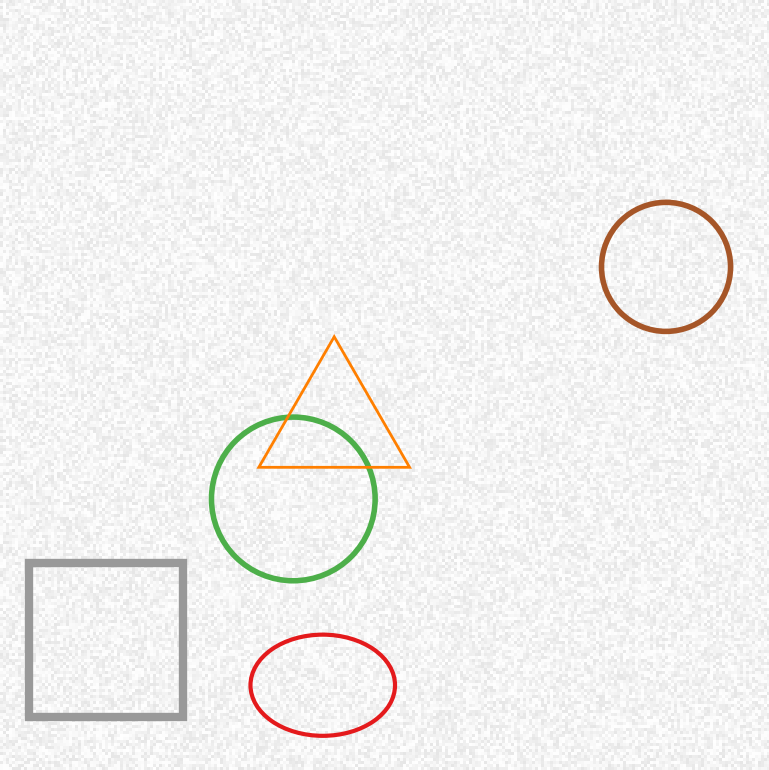[{"shape": "oval", "thickness": 1.5, "radius": 0.47, "center": [0.419, 0.11]}, {"shape": "circle", "thickness": 2, "radius": 0.53, "center": [0.381, 0.352]}, {"shape": "triangle", "thickness": 1, "radius": 0.57, "center": [0.434, 0.45]}, {"shape": "circle", "thickness": 2, "radius": 0.42, "center": [0.865, 0.653]}, {"shape": "square", "thickness": 3, "radius": 0.5, "center": [0.138, 0.169]}]